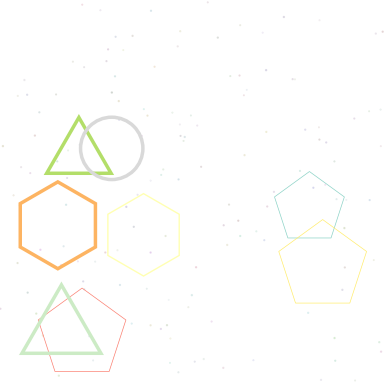[{"shape": "pentagon", "thickness": 0.5, "radius": 0.48, "center": [0.804, 0.459]}, {"shape": "hexagon", "thickness": 1, "radius": 0.53, "center": [0.373, 0.39]}, {"shape": "pentagon", "thickness": 0.5, "radius": 0.6, "center": [0.213, 0.132]}, {"shape": "hexagon", "thickness": 2.5, "radius": 0.56, "center": [0.15, 0.415]}, {"shape": "triangle", "thickness": 2.5, "radius": 0.48, "center": [0.205, 0.598]}, {"shape": "circle", "thickness": 2.5, "radius": 0.4, "center": [0.29, 0.615]}, {"shape": "triangle", "thickness": 2.5, "radius": 0.59, "center": [0.16, 0.142]}, {"shape": "pentagon", "thickness": 0.5, "radius": 0.6, "center": [0.838, 0.31]}]